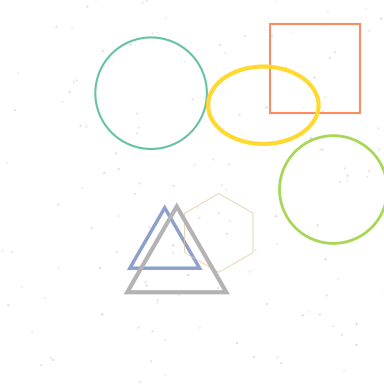[{"shape": "circle", "thickness": 1.5, "radius": 0.72, "center": [0.392, 0.758]}, {"shape": "square", "thickness": 1.5, "radius": 0.58, "center": [0.818, 0.822]}, {"shape": "triangle", "thickness": 2.5, "radius": 0.52, "center": [0.428, 0.356]}, {"shape": "circle", "thickness": 2, "radius": 0.7, "center": [0.866, 0.508]}, {"shape": "oval", "thickness": 3, "radius": 0.72, "center": [0.684, 0.727]}, {"shape": "hexagon", "thickness": 0.5, "radius": 0.51, "center": [0.568, 0.395]}, {"shape": "triangle", "thickness": 3, "radius": 0.74, "center": [0.459, 0.315]}]